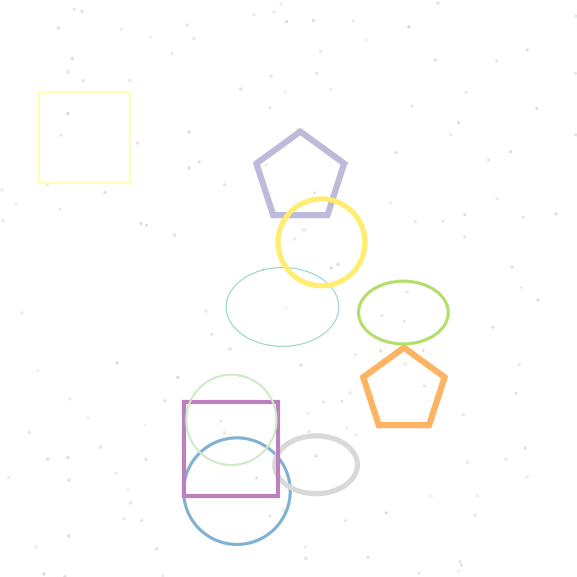[{"shape": "oval", "thickness": 0.5, "radius": 0.49, "center": [0.489, 0.468]}, {"shape": "square", "thickness": 1, "radius": 0.39, "center": [0.146, 0.761]}, {"shape": "pentagon", "thickness": 3, "radius": 0.4, "center": [0.52, 0.691]}, {"shape": "circle", "thickness": 1.5, "radius": 0.46, "center": [0.41, 0.149]}, {"shape": "pentagon", "thickness": 3, "radius": 0.37, "center": [0.699, 0.323]}, {"shape": "oval", "thickness": 1.5, "radius": 0.39, "center": [0.699, 0.458]}, {"shape": "oval", "thickness": 2.5, "radius": 0.36, "center": [0.547, 0.194]}, {"shape": "square", "thickness": 2, "radius": 0.41, "center": [0.4, 0.222]}, {"shape": "circle", "thickness": 1, "radius": 0.39, "center": [0.401, 0.272]}, {"shape": "circle", "thickness": 2.5, "radius": 0.38, "center": [0.557, 0.579]}]